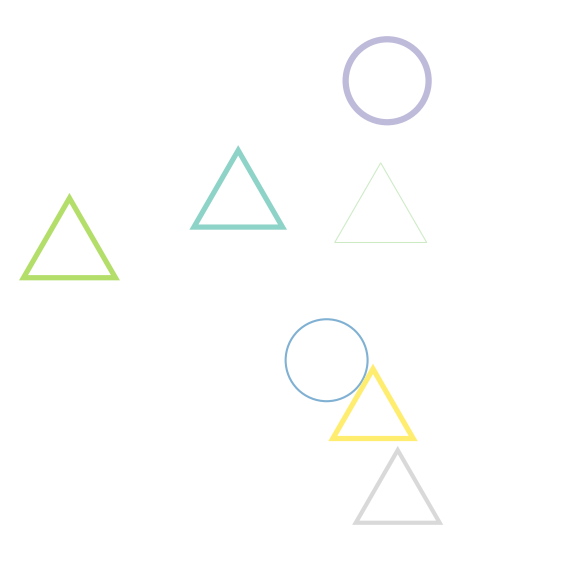[{"shape": "triangle", "thickness": 2.5, "radius": 0.44, "center": [0.412, 0.65]}, {"shape": "circle", "thickness": 3, "radius": 0.36, "center": [0.67, 0.859]}, {"shape": "circle", "thickness": 1, "radius": 0.35, "center": [0.566, 0.375]}, {"shape": "triangle", "thickness": 2.5, "radius": 0.46, "center": [0.12, 0.564]}, {"shape": "triangle", "thickness": 2, "radius": 0.42, "center": [0.689, 0.136]}, {"shape": "triangle", "thickness": 0.5, "radius": 0.46, "center": [0.659, 0.625]}, {"shape": "triangle", "thickness": 2.5, "radius": 0.4, "center": [0.646, 0.28]}]